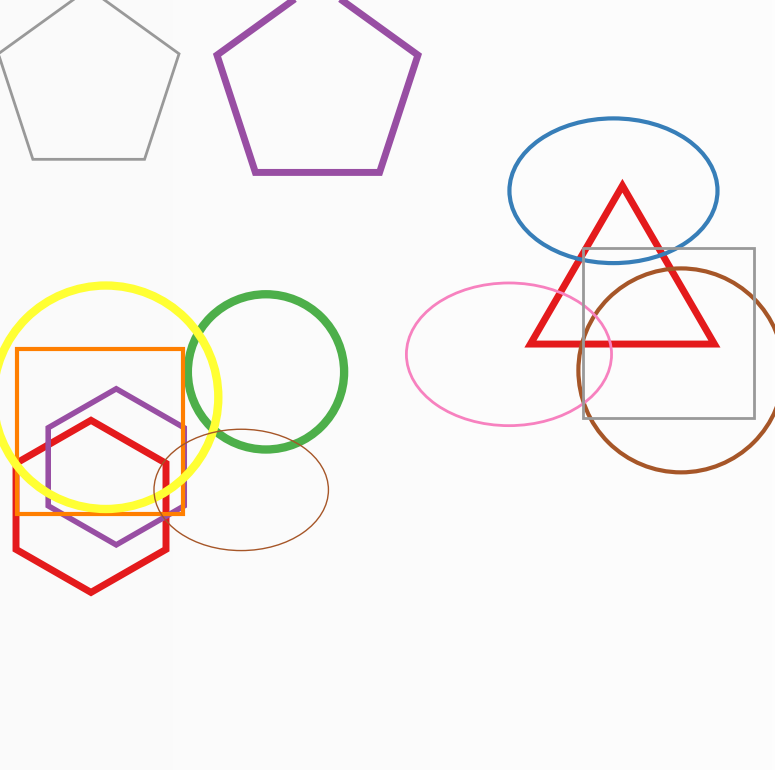[{"shape": "hexagon", "thickness": 2.5, "radius": 0.56, "center": [0.117, 0.342]}, {"shape": "triangle", "thickness": 2.5, "radius": 0.69, "center": [0.803, 0.622]}, {"shape": "oval", "thickness": 1.5, "radius": 0.67, "center": [0.792, 0.752]}, {"shape": "circle", "thickness": 3, "radius": 0.5, "center": [0.343, 0.517]}, {"shape": "hexagon", "thickness": 2, "radius": 0.51, "center": [0.15, 0.394]}, {"shape": "pentagon", "thickness": 2.5, "radius": 0.68, "center": [0.41, 0.886]}, {"shape": "square", "thickness": 1.5, "radius": 0.54, "center": [0.129, 0.44]}, {"shape": "circle", "thickness": 3, "radius": 0.73, "center": [0.137, 0.484]}, {"shape": "oval", "thickness": 0.5, "radius": 0.56, "center": [0.311, 0.364]}, {"shape": "circle", "thickness": 1.5, "radius": 0.66, "center": [0.879, 0.519]}, {"shape": "oval", "thickness": 1, "radius": 0.66, "center": [0.657, 0.54]}, {"shape": "pentagon", "thickness": 1, "radius": 0.61, "center": [0.114, 0.892]}, {"shape": "square", "thickness": 1, "radius": 0.55, "center": [0.862, 0.568]}]